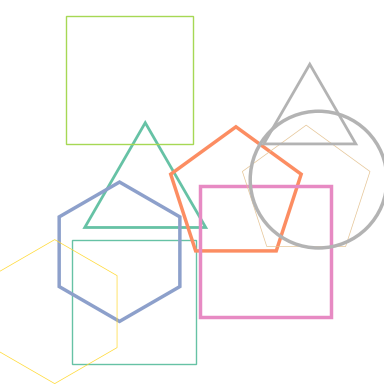[{"shape": "square", "thickness": 1, "radius": 0.81, "center": [0.349, 0.216]}, {"shape": "triangle", "thickness": 2, "radius": 0.91, "center": [0.377, 0.5]}, {"shape": "pentagon", "thickness": 2.5, "radius": 0.89, "center": [0.613, 0.492]}, {"shape": "hexagon", "thickness": 2.5, "radius": 0.9, "center": [0.31, 0.346]}, {"shape": "square", "thickness": 2.5, "radius": 0.85, "center": [0.689, 0.346]}, {"shape": "square", "thickness": 1, "radius": 0.83, "center": [0.337, 0.793]}, {"shape": "hexagon", "thickness": 0.5, "radius": 0.94, "center": [0.142, 0.191]}, {"shape": "pentagon", "thickness": 0.5, "radius": 0.87, "center": [0.795, 0.501]}, {"shape": "circle", "thickness": 2.5, "radius": 0.89, "center": [0.828, 0.534]}, {"shape": "triangle", "thickness": 2, "radius": 0.69, "center": [0.805, 0.695]}]